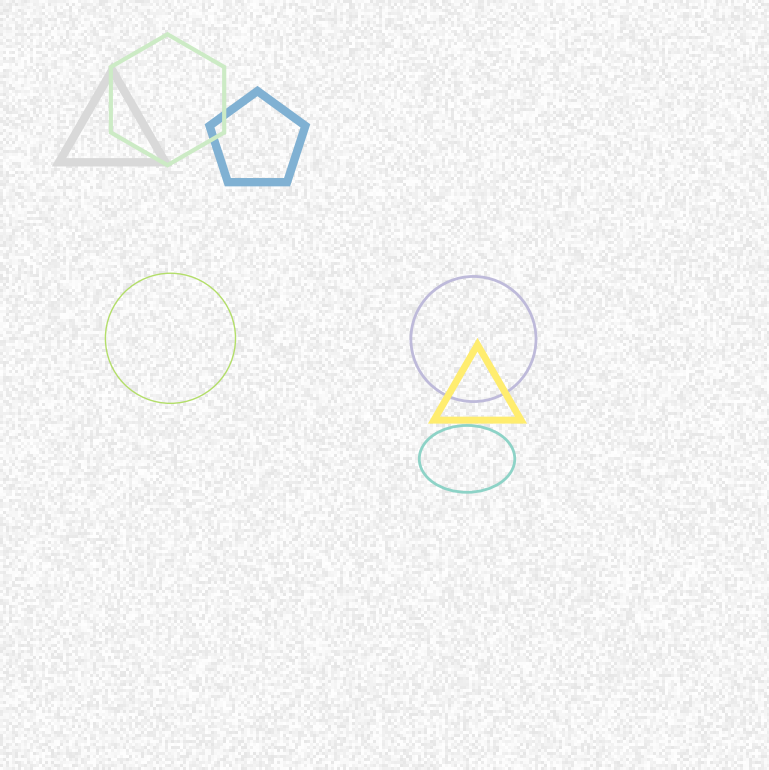[{"shape": "oval", "thickness": 1, "radius": 0.31, "center": [0.607, 0.404]}, {"shape": "circle", "thickness": 1, "radius": 0.41, "center": [0.615, 0.56]}, {"shape": "pentagon", "thickness": 3, "radius": 0.33, "center": [0.334, 0.816]}, {"shape": "circle", "thickness": 0.5, "radius": 0.42, "center": [0.221, 0.561]}, {"shape": "triangle", "thickness": 3, "radius": 0.4, "center": [0.146, 0.829]}, {"shape": "hexagon", "thickness": 1.5, "radius": 0.42, "center": [0.218, 0.87]}, {"shape": "triangle", "thickness": 2.5, "radius": 0.33, "center": [0.62, 0.487]}]